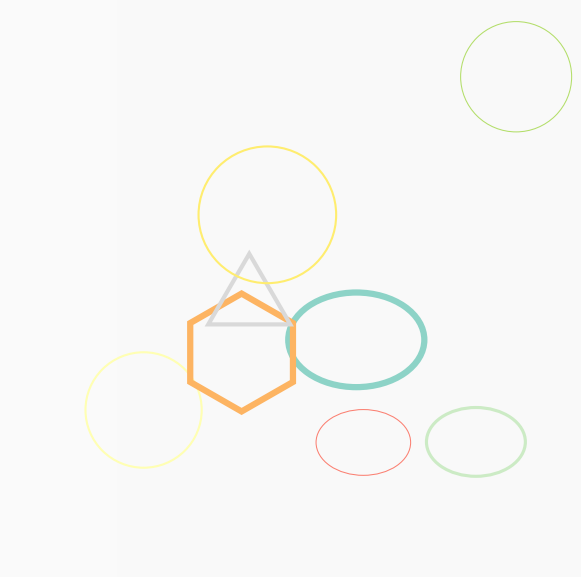[{"shape": "oval", "thickness": 3, "radius": 0.59, "center": [0.613, 0.411]}, {"shape": "circle", "thickness": 1, "radius": 0.5, "center": [0.247, 0.289]}, {"shape": "oval", "thickness": 0.5, "radius": 0.41, "center": [0.625, 0.233]}, {"shape": "hexagon", "thickness": 3, "radius": 0.51, "center": [0.416, 0.389]}, {"shape": "circle", "thickness": 0.5, "radius": 0.48, "center": [0.888, 0.866]}, {"shape": "triangle", "thickness": 2, "radius": 0.41, "center": [0.429, 0.478]}, {"shape": "oval", "thickness": 1.5, "radius": 0.43, "center": [0.819, 0.234]}, {"shape": "circle", "thickness": 1, "radius": 0.59, "center": [0.46, 0.627]}]